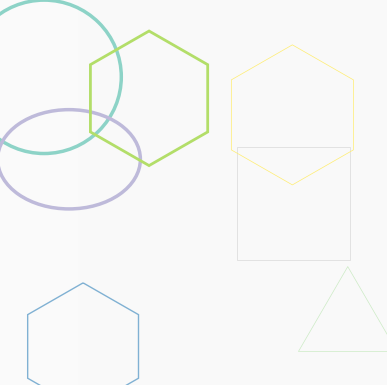[{"shape": "circle", "thickness": 2.5, "radius": 1.0, "center": [0.114, 0.8]}, {"shape": "oval", "thickness": 2.5, "radius": 0.92, "center": [0.178, 0.586]}, {"shape": "hexagon", "thickness": 1, "radius": 0.83, "center": [0.214, 0.1]}, {"shape": "hexagon", "thickness": 2, "radius": 0.87, "center": [0.385, 0.745]}, {"shape": "square", "thickness": 0.5, "radius": 0.73, "center": [0.758, 0.47]}, {"shape": "triangle", "thickness": 0.5, "radius": 0.74, "center": [0.897, 0.161]}, {"shape": "hexagon", "thickness": 0.5, "radius": 0.91, "center": [0.755, 0.702]}]